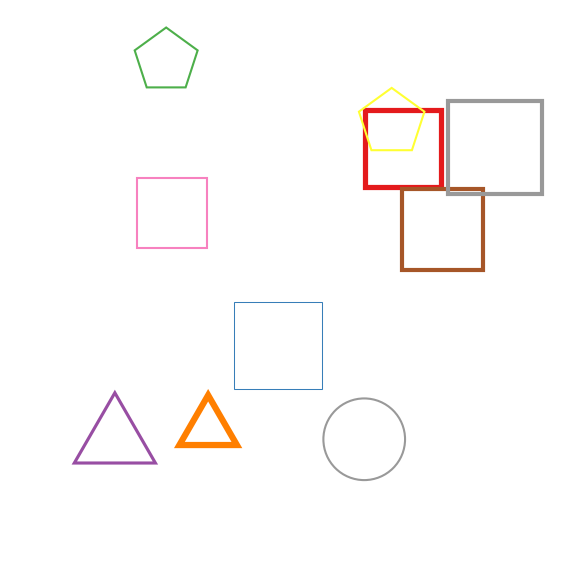[{"shape": "square", "thickness": 2.5, "radius": 0.33, "center": [0.697, 0.742]}, {"shape": "square", "thickness": 0.5, "radius": 0.38, "center": [0.481, 0.402]}, {"shape": "pentagon", "thickness": 1, "radius": 0.29, "center": [0.288, 0.894]}, {"shape": "triangle", "thickness": 1.5, "radius": 0.41, "center": [0.199, 0.238]}, {"shape": "triangle", "thickness": 3, "radius": 0.29, "center": [0.36, 0.257]}, {"shape": "pentagon", "thickness": 1, "radius": 0.3, "center": [0.678, 0.787]}, {"shape": "square", "thickness": 2, "radius": 0.35, "center": [0.766, 0.602]}, {"shape": "square", "thickness": 1, "radius": 0.3, "center": [0.299, 0.63]}, {"shape": "square", "thickness": 2, "radius": 0.4, "center": [0.857, 0.743]}, {"shape": "circle", "thickness": 1, "radius": 0.35, "center": [0.631, 0.239]}]